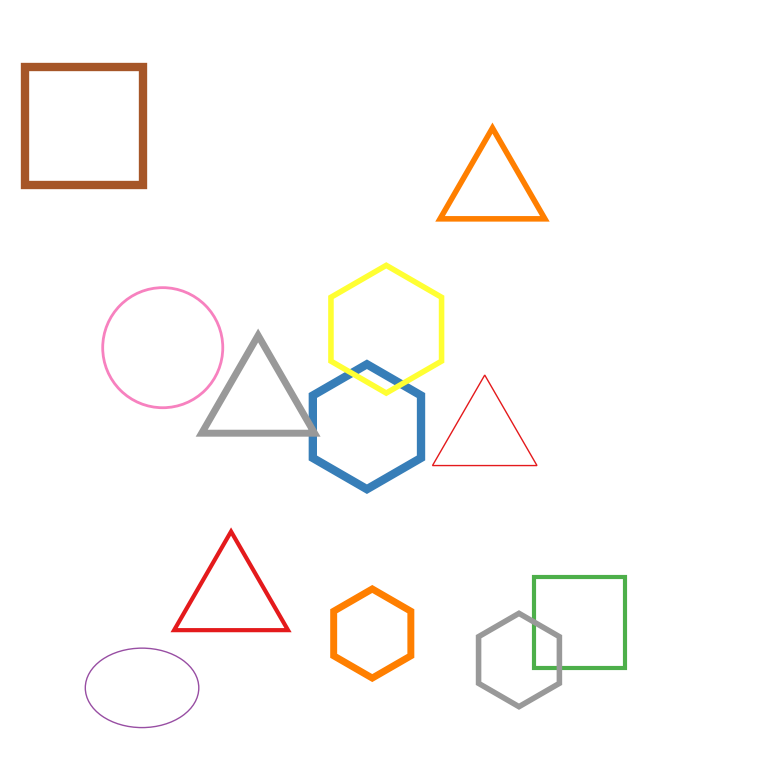[{"shape": "triangle", "thickness": 1.5, "radius": 0.43, "center": [0.3, 0.224]}, {"shape": "triangle", "thickness": 0.5, "radius": 0.39, "center": [0.63, 0.435]}, {"shape": "hexagon", "thickness": 3, "radius": 0.41, "center": [0.477, 0.446]}, {"shape": "square", "thickness": 1.5, "radius": 0.29, "center": [0.753, 0.192]}, {"shape": "oval", "thickness": 0.5, "radius": 0.37, "center": [0.184, 0.107]}, {"shape": "triangle", "thickness": 2, "radius": 0.39, "center": [0.64, 0.755]}, {"shape": "hexagon", "thickness": 2.5, "radius": 0.29, "center": [0.483, 0.177]}, {"shape": "hexagon", "thickness": 2, "radius": 0.41, "center": [0.502, 0.572]}, {"shape": "square", "thickness": 3, "radius": 0.38, "center": [0.108, 0.836]}, {"shape": "circle", "thickness": 1, "radius": 0.39, "center": [0.211, 0.548]}, {"shape": "hexagon", "thickness": 2, "radius": 0.3, "center": [0.674, 0.143]}, {"shape": "triangle", "thickness": 2.5, "radius": 0.42, "center": [0.335, 0.48]}]